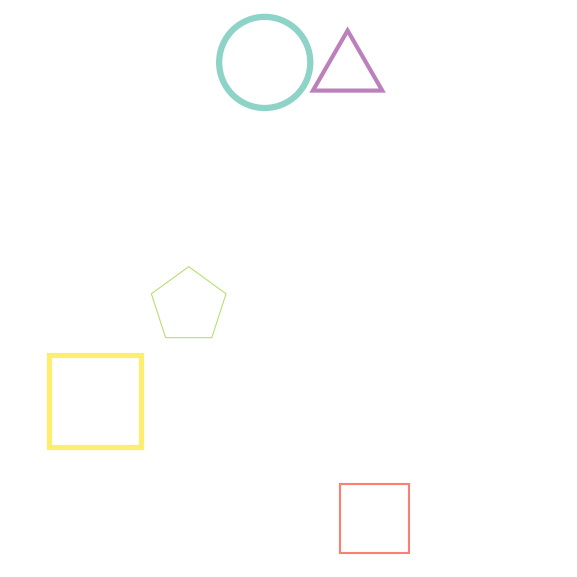[{"shape": "circle", "thickness": 3, "radius": 0.39, "center": [0.458, 0.891]}, {"shape": "square", "thickness": 1, "radius": 0.3, "center": [0.649, 0.102]}, {"shape": "pentagon", "thickness": 0.5, "radius": 0.34, "center": [0.327, 0.469]}, {"shape": "triangle", "thickness": 2, "radius": 0.35, "center": [0.602, 0.877]}, {"shape": "square", "thickness": 2.5, "radius": 0.4, "center": [0.164, 0.305]}]